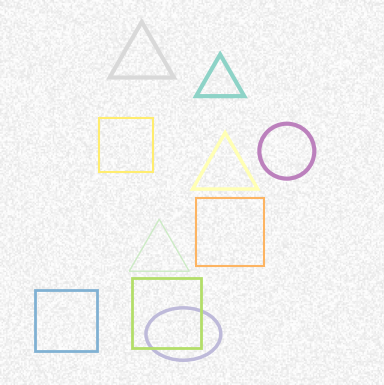[{"shape": "triangle", "thickness": 3, "radius": 0.36, "center": [0.572, 0.786]}, {"shape": "triangle", "thickness": 2.5, "radius": 0.49, "center": [0.585, 0.558]}, {"shape": "oval", "thickness": 2.5, "radius": 0.49, "center": [0.476, 0.132]}, {"shape": "square", "thickness": 2, "radius": 0.4, "center": [0.171, 0.167]}, {"shape": "square", "thickness": 1.5, "radius": 0.44, "center": [0.597, 0.398]}, {"shape": "square", "thickness": 2, "radius": 0.45, "center": [0.432, 0.187]}, {"shape": "triangle", "thickness": 3, "radius": 0.48, "center": [0.368, 0.847]}, {"shape": "circle", "thickness": 3, "radius": 0.36, "center": [0.745, 0.607]}, {"shape": "triangle", "thickness": 1, "radius": 0.45, "center": [0.414, 0.341]}, {"shape": "square", "thickness": 1.5, "radius": 0.35, "center": [0.328, 0.623]}]